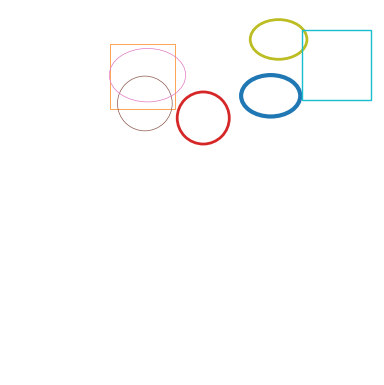[{"shape": "oval", "thickness": 3, "radius": 0.38, "center": [0.703, 0.751]}, {"shape": "square", "thickness": 0.5, "radius": 0.42, "center": [0.369, 0.801]}, {"shape": "circle", "thickness": 2, "radius": 0.34, "center": [0.528, 0.694]}, {"shape": "circle", "thickness": 0.5, "radius": 0.36, "center": [0.376, 0.731]}, {"shape": "oval", "thickness": 0.5, "radius": 0.5, "center": [0.383, 0.805]}, {"shape": "oval", "thickness": 2, "radius": 0.37, "center": [0.724, 0.898]}, {"shape": "square", "thickness": 1, "radius": 0.45, "center": [0.874, 0.831]}]